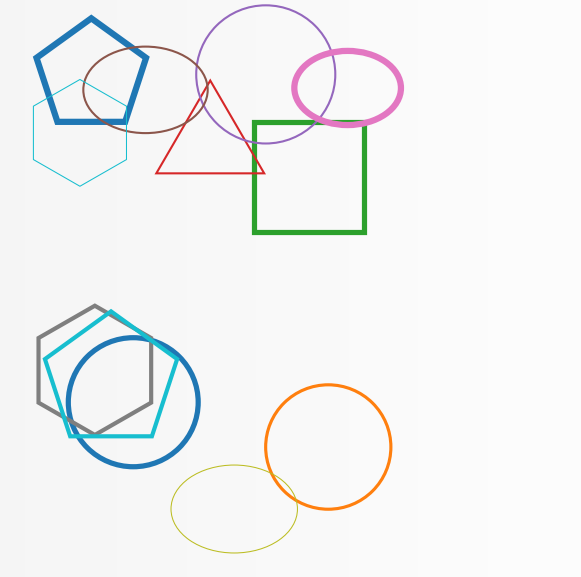[{"shape": "circle", "thickness": 2.5, "radius": 0.56, "center": [0.229, 0.303]}, {"shape": "pentagon", "thickness": 3, "radius": 0.5, "center": [0.157, 0.868]}, {"shape": "circle", "thickness": 1.5, "radius": 0.54, "center": [0.565, 0.225]}, {"shape": "square", "thickness": 2.5, "radius": 0.47, "center": [0.531, 0.693]}, {"shape": "triangle", "thickness": 1, "radius": 0.54, "center": [0.362, 0.753]}, {"shape": "circle", "thickness": 1, "radius": 0.6, "center": [0.457, 0.87]}, {"shape": "oval", "thickness": 1, "radius": 0.53, "center": [0.25, 0.844]}, {"shape": "oval", "thickness": 3, "radius": 0.46, "center": [0.598, 0.847]}, {"shape": "hexagon", "thickness": 2, "radius": 0.56, "center": [0.163, 0.358]}, {"shape": "oval", "thickness": 0.5, "radius": 0.54, "center": [0.403, 0.118]}, {"shape": "hexagon", "thickness": 0.5, "radius": 0.46, "center": [0.138, 0.769]}, {"shape": "pentagon", "thickness": 2, "radius": 0.6, "center": [0.191, 0.34]}]